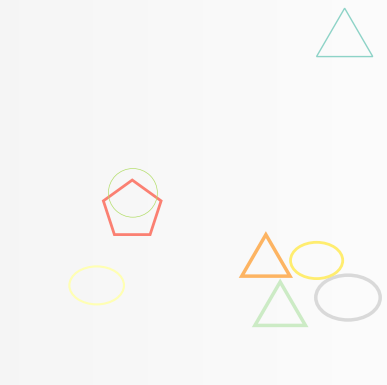[{"shape": "triangle", "thickness": 1, "radius": 0.42, "center": [0.889, 0.895]}, {"shape": "oval", "thickness": 1.5, "radius": 0.35, "center": [0.249, 0.259]}, {"shape": "pentagon", "thickness": 2, "radius": 0.39, "center": [0.341, 0.454]}, {"shape": "triangle", "thickness": 2.5, "radius": 0.36, "center": [0.686, 0.319]}, {"shape": "circle", "thickness": 0.5, "radius": 0.32, "center": [0.343, 0.499]}, {"shape": "oval", "thickness": 2.5, "radius": 0.42, "center": [0.898, 0.227]}, {"shape": "triangle", "thickness": 2.5, "radius": 0.38, "center": [0.723, 0.192]}, {"shape": "oval", "thickness": 2, "radius": 0.34, "center": [0.817, 0.323]}]